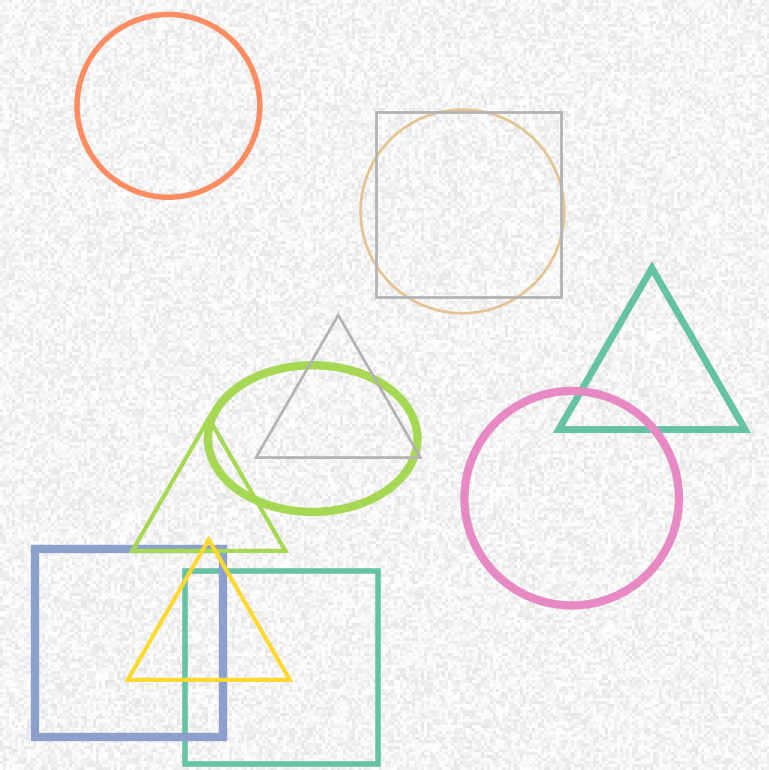[{"shape": "triangle", "thickness": 2.5, "radius": 0.7, "center": [0.847, 0.512]}, {"shape": "square", "thickness": 2, "radius": 0.63, "center": [0.366, 0.133]}, {"shape": "circle", "thickness": 2, "radius": 0.59, "center": [0.219, 0.863]}, {"shape": "square", "thickness": 3, "radius": 0.61, "center": [0.167, 0.165]}, {"shape": "circle", "thickness": 3, "radius": 0.7, "center": [0.742, 0.353]}, {"shape": "oval", "thickness": 3, "radius": 0.68, "center": [0.406, 0.43]}, {"shape": "triangle", "thickness": 1.5, "radius": 0.57, "center": [0.271, 0.342]}, {"shape": "triangle", "thickness": 1.5, "radius": 0.61, "center": [0.271, 0.178]}, {"shape": "circle", "thickness": 1, "radius": 0.66, "center": [0.601, 0.725]}, {"shape": "triangle", "thickness": 1, "radius": 0.62, "center": [0.439, 0.467]}, {"shape": "square", "thickness": 1, "radius": 0.6, "center": [0.609, 0.735]}]